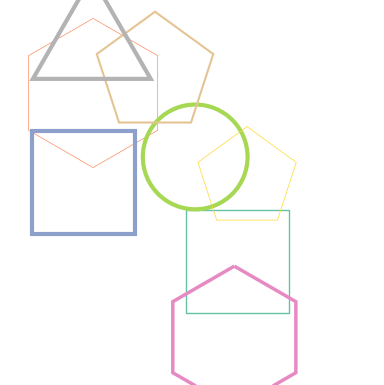[{"shape": "square", "thickness": 1, "radius": 0.67, "center": [0.618, 0.322]}, {"shape": "hexagon", "thickness": 0.5, "radius": 0.97, "center": [0.242, 0.758]}, {"shape": "square", "thickness": 3, "radius": 0.67, "center": [0.216, 0.526]}, {"shape": "hexagon", "thickness": 2.5, "radius": 0.92, "center": [0.609, 0.124]}, {"shape": "circle", "thickness": 3, "radius": 0.68, "center": [0.507, 0.592]}, {"shape": "pentagon", "thickness": 0.5, "radius": 0.67, "center": [0.642, 0.537]}, {"shape": "pentagon", "thickness": 1.5, "radius": 0.8, "center": [0.403, 0.81]}, {"shape": "triangle", "thickness": 3, "radius": 0.88, "center": [0.238, 0.883]}]